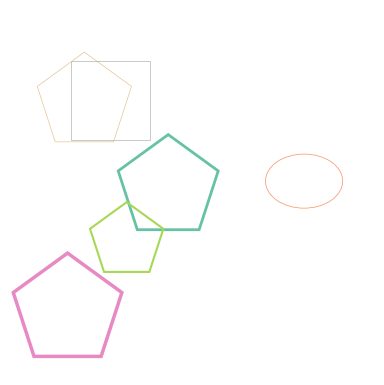[{"shape": "pentagon", "thickness": 2, "radius": 0.68, "center": [0.437, 0.514]}, {"shape": "oval", "thickness": 0.5, "radius": 0.5, "center": [0.79, 0.53]}, {"shape": "pentagon", "thickness": 2.5, "radius": 0.74, "center": [0.176, 0.194]}, {"shape": "pentagon", "thickness": 1.5, "radius": 0.5, "center": [0.329, 0.375]}, {"shape": "pentagon", "thickness": 0.5, "radius": 0.64, "center": [0.219, 0.736]}, {"shape": "square", "thickness": 0.5, "radius": 0.52, "center": [0.286, 0.739]}]